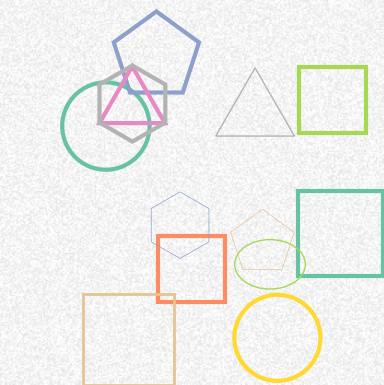[{"shape": "circle", "thickness": 3, "radius": 0.57, "center": [0.275, 0.673]}, {"shape": "square", "thickness": 3, "radius": 0.56, "center": [0.884, 0.394]}, {"shape": "square", "thickness": 3, "radius": 0.43, "center": [0.498, 0.301]}, {"shape": "hexagon", "thickness": 0.5, "radius": 0.43, "center": [0.468, 0.415]}, {"shape": "pentagon", "thickness": 3, "radius": 0.58, "center": [0.406, 0.854]}, {"shape": "triangle", "thickness": 3, "radius": 0.49, "center": [0.343, 0.729]}, {"shape": "oval", "thickness": 1, "radius": 0.46, "center": [0.701, 0.313]}, {"shape": "square", "thickness": 3, "radius": 0.43, "center": [0.863, 0.741]}, {"shape": "circle", "thickness": 3, "radius": 0.56, "center": [0.72, 0.122]}, {"shape": "square", "thickness": 2, "radius": 0.59, "center": [0.334, 0.118]}, {"shape": "pentagon", "thickness": 0.5, "radius": 0.43, "center": [0.682, 0.37]}, {"shape": "triangle", "thickness": 1, "radius": 0.59, "center": [0.663, 0.706]}, {"shape": "hexagon", "thickness": 3, "radius": 0.49, "center": [0.344, 0.731]}]